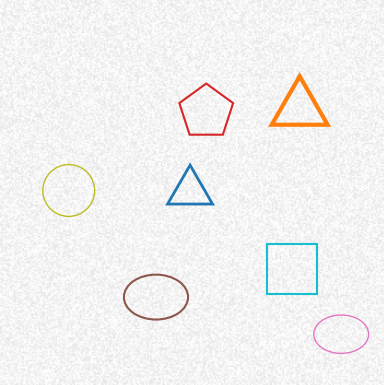[{"shape": "triangle", "thickness": 2, "radius": 0.34, "center": [0.494, 0.504]}, {"shape": "triangle", "thickness": 3, "radius": 0.42, "center": [0.778, 0.718]}, {"shape": "pentagon", "thickness": 1.5, "radius": 0.37, "center": [0.536, 0.71]}, {"shape": "oval", "thickness": 1.5, "radius": 0.42, "center": [0.405, 0.228]}, {"shape": "oval", "thickness": 1, "radius": 0.36, "center": [0.886, 0.132]}, {"shape": "circle", "thickness": 1, "radius": 0.34, "center": [0.179, 0.505]}, {"shape": "square", "thickness": 1.5, "radius": 0.32, "center": [0.759, 0.301]}]